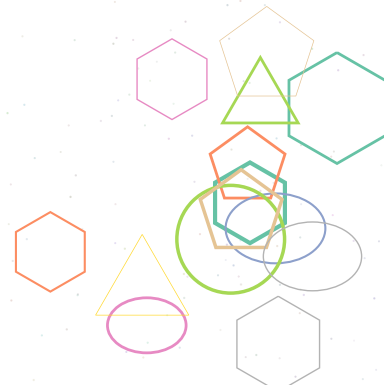[{"shape": "hexagon", "thickness": 3, "radius": 0.52, "center": [0.649, 0.473]}, {"shape": "hexagon", "thickness": 2, "radius": 0.72, "center": [0.875, 0.719]}, {"shape": "hexagon", "thickness": 1.5, "radius": 0.52, "center": [0.131, 0.346]}, {"shape": "pentagon", "thickness": 2, "radius": 0.51, "center": [0.643, 0.568]}, {"shape": "oval", "thickness": 1.5, "radius": 0.65, "center": [0.716, 0.407]}, {"shape": "oval", "thickness": 2, "radius": 0.51, "center": [0.381, 0.155]}, {"shape": "hexagon", "thickness": 1, "radius": 0.52, "center": [0.447, 0.794]}, {"shape": "triangle", "thickness": 2, "radius": 0.57, "center": [0.676, 0.737]}, {"shape": "circle", "thickness": 2.5, "radius": 0.7, "center": [0.599, 0.379]}, {"shape": "triangle", "thickness": 0.5, "radius": 0.7, "center": [0.369, 0.251]}, {"shape": "pentagon", "thickness": 2.5, "radius": 0.56, "center": [0.626, 0.448]}, {"shape": "pentagon", "thickness": 0.5, "radius": 0.64, "center": [0.693, 0.855]}, {"shape": "hexagon", "thickness": 1, "radius": 0.62, "center": [0.723, 0.106]}, {"shape": "oval", "thickness": 1, "radius": 0.64, "center": [0.812, 0.334]}]